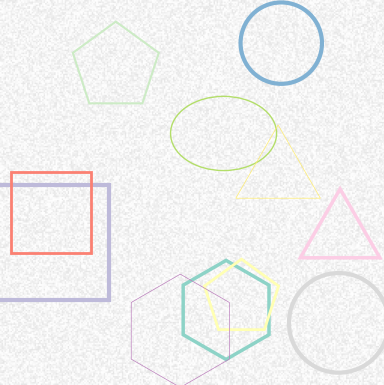[{"shape": "hexagon", "thickness": 2.5, "radius": 0.64, "center": [0.587, 0.195]}, {"shape": "pentagon", "thickness": 2, "radius": 0.51, "center": [0.627, 0.226]}, {"shape": "square", "thickness": 3, "radius": 0.74, "center": [0.134, 0.37]}, {"shape": "square", "thickness": 2, "radius": 0.52, "center": [0.132, 0.448]}, {"shape": "circle", "thickness": 3, "radius": 0.53, "center": [0.731, 0.888]}, {"shape": "oval", "thickness": 1, "radius": 0.69, "center": [0.581, 0.653]}, {"shape": "triangle", "thickness": 2.5, "radius": 0.6, "center": [0.883, 0.39]}, {"shape": "circle", "thickness": 3, "radius": 0.65, "center": [0.88, 0.161]}, {"shape": "hexagon", "thickness": 0.5, "radius": 0.74, "center": [0.468, 0.141]}, {"shape": "pentagon", "thickness": 1.5, "radius": 0.59, "center": [0.301, 0.826]}, {"shape": "triangle", "thickness": 0.5, "radius": 0.63, "center": [0.722, 0.549]}]